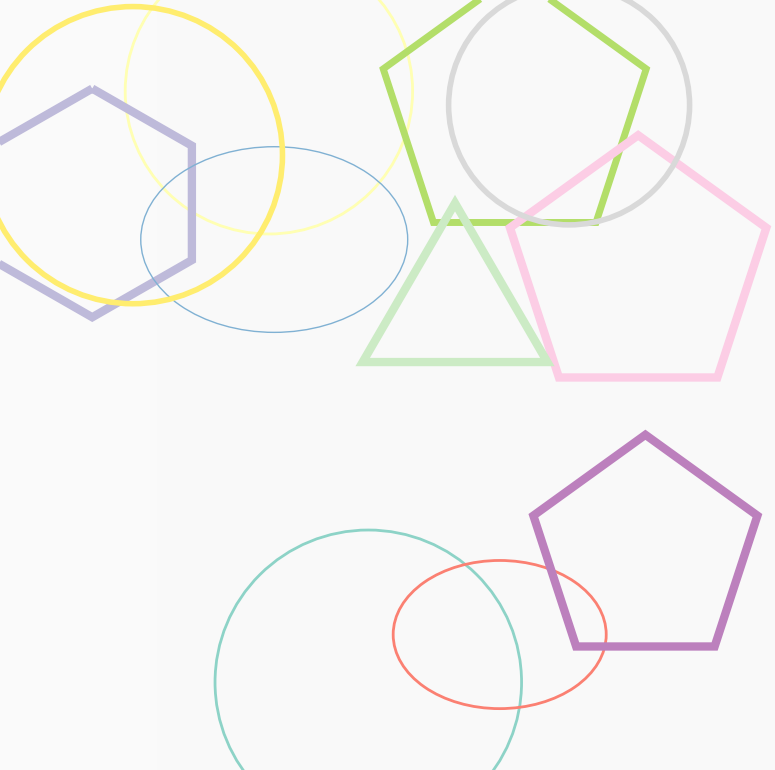[{"shape": "circle", "thickness": 1, "radius": 0.99, "center": [0.475, 0.114]}, {"shape": "circle", "thickness": 1, "radius": 0.93, "center": [0.347, 0.882]}, {"shape": "hexagon", "thickness": 3, "radius": 0.74, "center": [0.119, 0.736]}, {"shape": "oval", "thickness": 1, "radius": 0.69, "center": [0.645, 0.176]}, {"shape": "oval", "thickness": 0.5, "radius": 0.86, "center": [0.354, 0.689]}, {"shape": "pentagon", "thickness": 2.5, "radius": 0.89, "center": [0.664, 0.855]}, {"shape": "pentagon", "thickness": 3, "radius": 0.87, "center": [0.823, 0.65]}, {"shape": "circle", "thickness": 2, "radius": 0.78, "center": [0.734, 0.863]}, {"shape": "pentagon", "thickness": 3, "radius": 0.76, "center": [0.833, 0.283]}, {"shape": "triangle", "thickness": 3, "radius": 0.69, "center": [0.587, 0.599]}, {"shape": "circle", "thickness": 2, "radius": 0.96, "center": [0.172, 0.799]}]